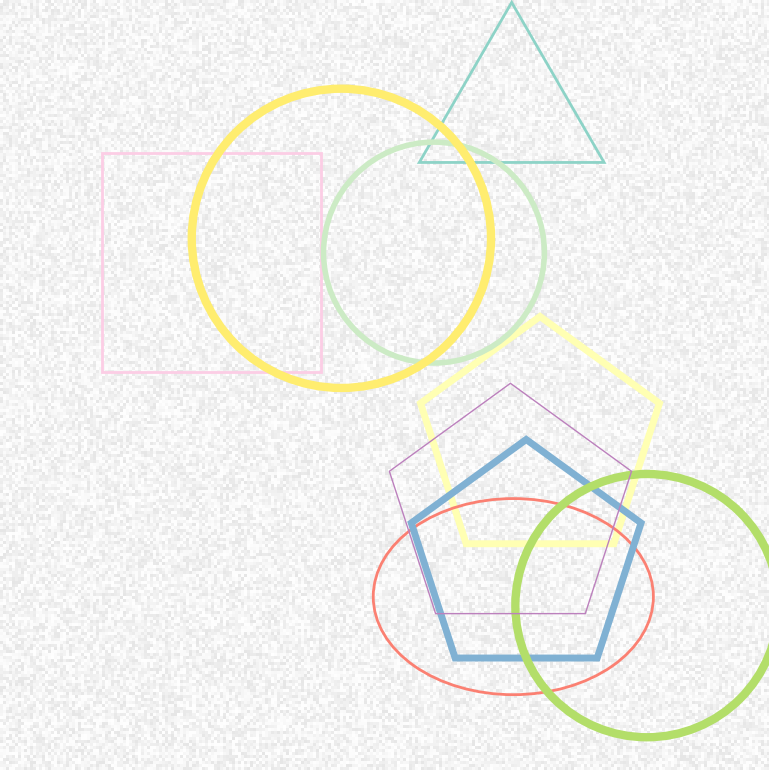[{"shape": "triangle", "thickness": 1, "radius": 0.69, "center": [0.665, 0.858]}, {"shape": "pentagon", "thickness": 2.5, "radius": 0.82, "center": [0.701, 0.426]}, {"shape": "oval", "thickness": 1, "radius": 0.91, "center": [0.667, 0.225]}, {"shape": "pentagon", "thickness": 2.5, "radius": 0.78, "center": [0.683, 0.272]}, {"shape": "circle", "thickness": 3, "radius": 0.85, "center": [0.84, 0.213]}, {"shape": "square", "thickness": 1, "radius": 0.71, "center": [0.275, 0.659]}, {"shape": "pentagon", "thickness": 0.5, "radius": 0.83, "center": [0.663, 0.337]}, {"shape": "circle", "thickness": 2, "radius": 0.72, "center": [0.564, 0.672]}, {"shape": "circle", "thickness": 3, "radius": 0.97, "center": [0.443, 0.69]}]